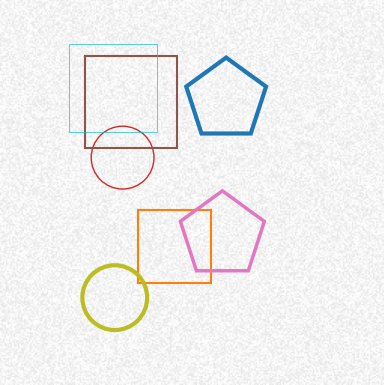[{"shape": "pentagon", "thickness": 3, "radius": 0.54, "center": [0.587, 0.741]}, {"shape": "square", "thickness": 1.5, "radius": 0.47, "center": [0.454, 0.359]}, {"shape": "circle", "thickness": 1, "radius": 0.41, "center": [0.318, 0.591]}, {"shape": "square", "thickness": 1.5, "radius": 0.6, "center": [0.34, 0.735]}, {"shape": "pentagon", "thickness": 2.5, "radius": 0.57, "center": [0.578, 0.39]}, {"shape": "circle", "thickness": 3, "radius": 0.42, "center": [0.298, 0.227]}, {"shape": "square", "thickness": 0.5, "radius": 0.57, "center": [0.293, 0.771]}]